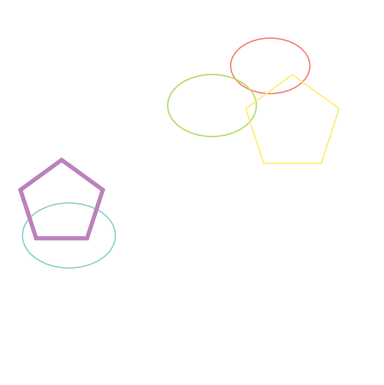[{"shape": "oval", "thickness": 1, "radius": 0.6, "center": [0.179, 0.388]}, {"shape": "oval", "thickness": 1, "radius": 0.51, "center": [0.702, 0.829]}, {"shape": "oval", "thickness": 1, "radius": 0.58, "center": [0.551, 0.726]}, {"shape": "pentagon", "thickness": 3, "radius": 0.56, "center": [0.16, 0.472]}, {"shape": "pentagon", "thickness": 1, "radius": 0.64, "center": [0.76, 0.679]}]